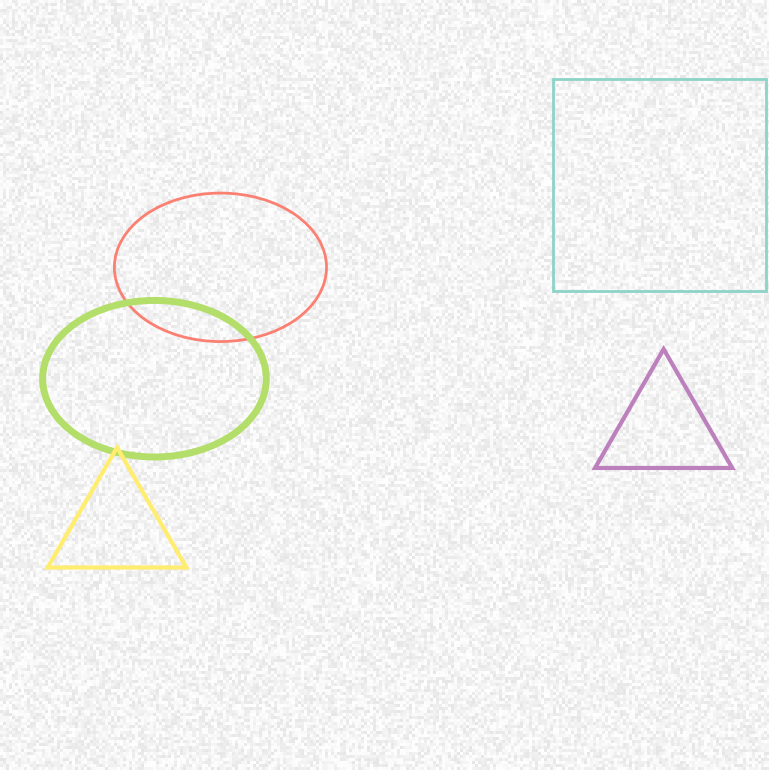[{"shape": "square", "thickness": 1, "radius": 0.69, "center": [0.856, 0.76]}, {"shape": "oval", "thickness": 1, "radius": 0.69, "center": [0.286, 0.653]}, {"shape": "oval", "thickness": 2.5, "radius": 0.73, "center": [0.201, 0.508]}, {"shape": "triangle", "thickness": 1.5, "radius": 0.51, "center": [0.862, 0.444]}, {"shape": "triangle", "thickness": 1.5, "radius": 0.52, "center": [0.152, 0.315]}]